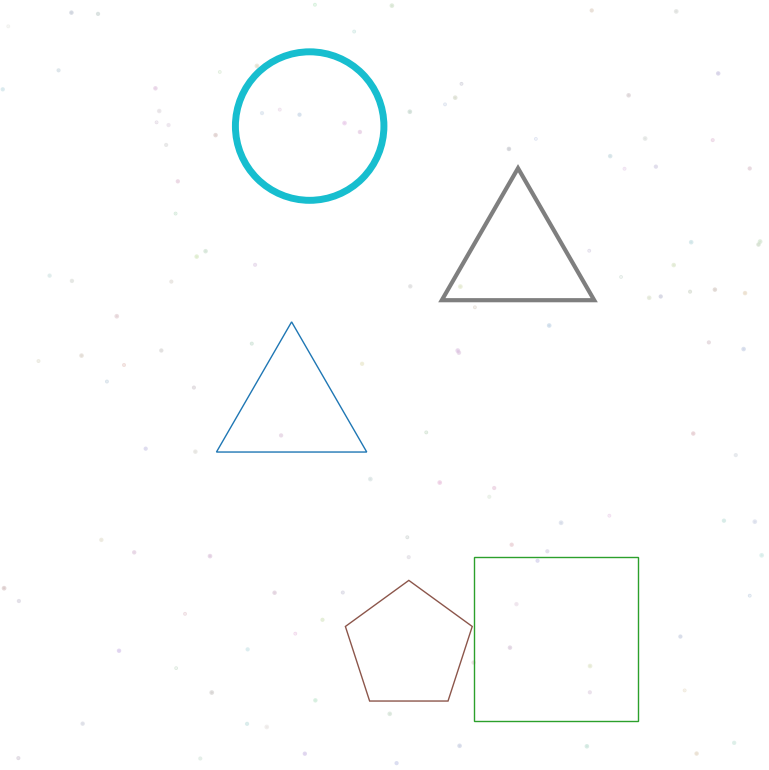[{"shape": "triangle", "thickness": 0.5, "radius": 0.56, "center": [0.379, 0.469]}, {"shape": "square", "thickness": 0.5, "radius": 0.53, "center": [0.722, 0.17]}, {"shape": "pentagon", "thickness": 0.5, "radius": 0.43, "center": [0.531, 0.16]}, {"shape": "triangle", "thickness": 1.5, "radius": 0.57, "center": [0.673, 0.667]}, {"shape": "circle", "thickness": 2.5, "radius": 0.48, "center": [0.402, 0.836]}]